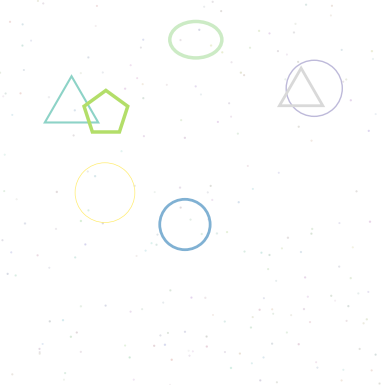[{"shape": "triangle", "thickness": 1.5, "radius": 0.4, "center": [0.186, 0.722]}, {"shape": "circle", "thickness": 1, "radius": 0.36, "center": [0.816, 0.771]}, {"shape": "circle", "thickness": 2, "radius": 0.33, "center": [0.48, 0.417]}, {"shape": "pentagon", "thickness": 2.5, "radius": 0.3, "center": [0.275, 0.705]}, {"shape": "triangle", "thickness": 2, "radius": 0.33, "center": [0.782, 0.758]}, {"shape": "oval", "thickness": 2.5, "radius": 0.34, "center": [0.509, 0.897]}, {"shape": "circle", "thickness": 0.5, "radius": 0.39, "center": [0.273, 0.5]}]